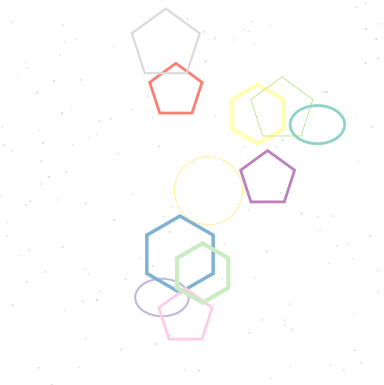[{"shape": "oval", "thickness": 2, "radius": 0.35, "center": [0.824, 0.676]}, {"shape": "hexagon", "thickness": 3, "radius": 0.38, "center": [0.67, 0.703]}, {"shape": "oval", "thickness": 1.5, "radius": 0.35, "center": [0.421, 0.227]}, {"shape": "pentagon", "thickness": 2, "radius": 0.36, "center": [0.457, 0.764]}, {"shape": "hexagon", "thickness": 2.5, "radius": 0.5, "center": [0.468, 0.34]}, {"shape": "pentagon", "thickness": 0.5, "radius": 0.42, "center": [0.732, 0.715]}, {"shape": "pentagon", "thickness": 2, "radius": 0.36, "center": [0.482, 0.178]}, {"shape": "pentagon", "thickness": 1.5, "radius": 0.46, "center": [0.431, 0.885]}, {"shape": "pentagon", "thickness": 2, "radius": 0.37, "center": [0.695, 0.535]}, {"shape": "hexagon", "thickness": 3, "radius": 0.38, "center": [0.526, 0.291]}, {"shape": "circle", "thickness": 0.5, "radius": 0.44, "center": [0.542, 0.504]}]